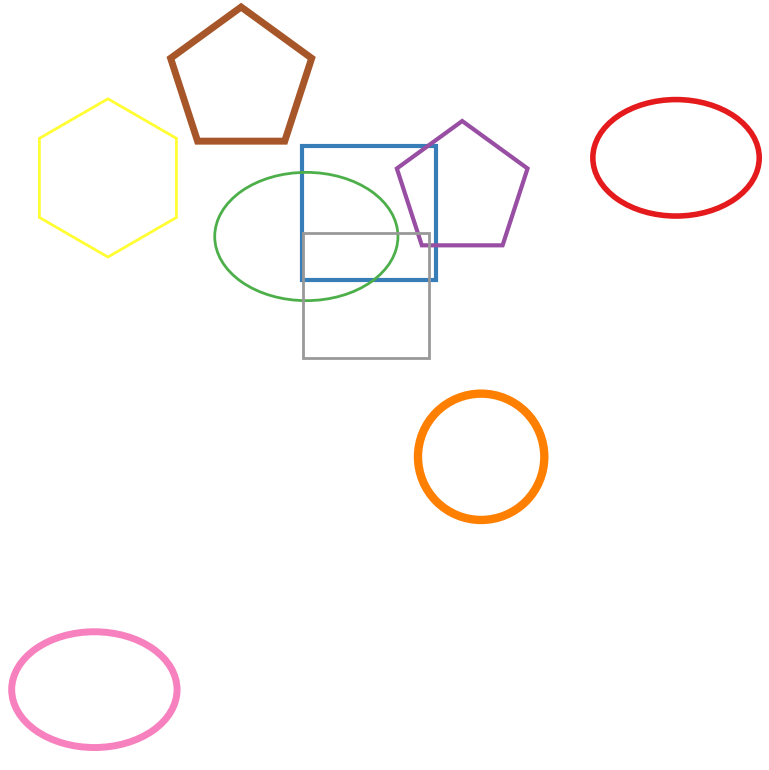[{"shape": "oval", "thickness": 2, "radius": 0.54, "center": [0.878, 0.795]}, {"shape": "square", "thickness": 1.5, "radius": 0.43, "center": [0.48, 0.724]}, {"shape": "oval", "thickness": 1, "radius": 0.59, "center": [0.398, 0.693]}, {"shape": "pentagon", "thickness": 1.5, "radius": 0.45, "center": [0.6, 0.754]}, {"shape": "circle", "thickness": 3, "radius": 0.41, "center": [0.625, 0.407]}, {"shape": "hexagon", "thickness": 1, "radius": 0.51, "center": [0.14, 0.769]}, {"shape": "pentagon", "thickness": 2.5, "radius": 0.48, "center": [0.313, 0.895]}, {"shape": "oval", "thickness": 2.5, "radius": 0.54, "center": [0.123, 0.104]}, {"shape": "square", "thickness": 1, "radius": 0.41, "center": [0.475, 0.616]}]